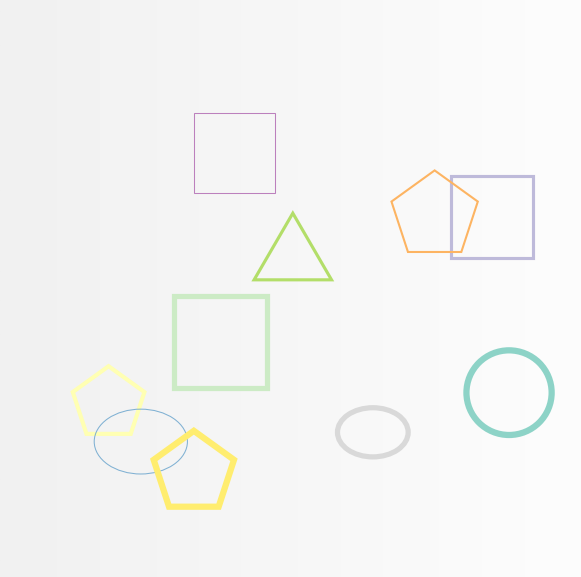[{"shape": "circle", "thickness": 3, "radius": 0.37, "center": [0.876, 0.319]}, {"shape": "pentagon", "thickness": 2, "radius": 0.32, "center": [0.187, 0.3]}, {"shape": "square", "thickness": 1.5, "radius": 0.35, "center": [0.846, 0.624]}, {"shape": "oval", "thickness": 0.5, "radius": 0.4, "center": [0.242, 0.235]}, {"shape": "pentagon", "thickness": 1, "radius": 0.39, "center": [0.748, 0.626]}, {"shape": "triangle", "thickness": 1.5, "radius": 0.38, "center": [0.504, 0.553]}, {"shape": "oval", "thickness": 2.5, "radius": 0.3, "center": [0.641, 0.251]}, {"shape": "square", "thickness": 0.5, "radius": 0.35, "center": [0.403, 0.734]}, {"shape": "square", "thickness": 2.5, "radius": 0.4, "center": [0.38, 0.407]}, {"shape": "pentagon", "thickness": 3, "radius": 0.36, "center": [0.333, 0.18]}]